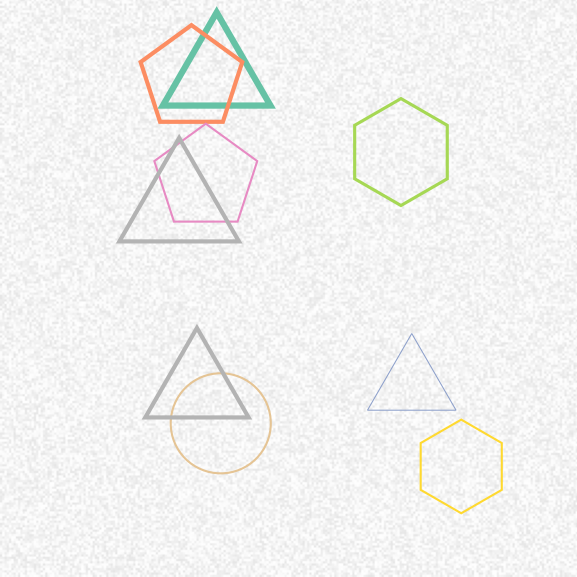[{"shape": "triangle", "thickness": 3, "radius": 0.54, "center": [0.375, 0.87]}, {"shape": "pentagon", "thickness": 2, "radius": 0.46, "center": [0.332, 0.863]}, {"shape": "triangle", "thickness": 0.5, "radius": 0.44, "center": [0.713, 0.333]}, {"shape": "pentagon", "thickness": 1, "radius": 0.47, "center": [0.356, 0.691]}, {"shape": "hexagon", "thickness": 1.5, "radius": 0.46, "center": [0.694, 0.736]}, {"shape": "hexagon", "thickness": 1, "radius": 0.41, "center": [0.799, 0.191]}, {"shape": "circle", "thickness": 1, "radius": 0.43, "center": [0.382, 0.266]}, {"shape": "triangle", "thickness": 2, "radius": 0.52, "center": [0.341, 0.328]}, {"shape": "triangle", "thickness": 2, "radius": 0.6, "center": [0.31, 0.641]}]